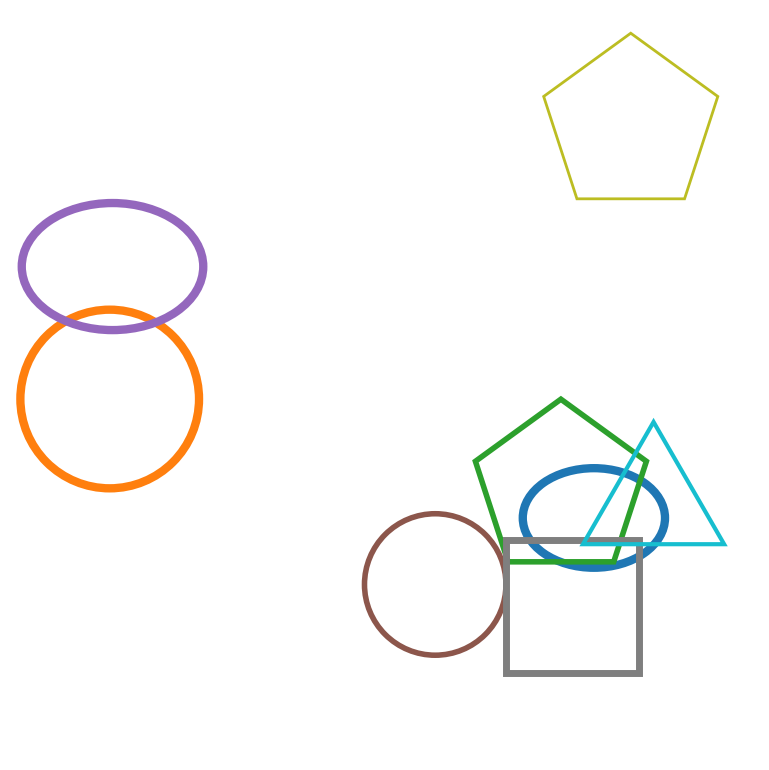[{"shape": "oval", "thickness": 3, "radius": 0.46, "center": [0.771, 0.327]}, {"shape": "circle", "thickness": 3, "radius": 0.58, "center": [0.142, 0.482]}, {"shape": "pentagon", "thickness": 2, "radius": 0.58, "center": [0.728, 0.365]}, {"shape": "oval", "thickness": 3, "radius": 0.59, "center": [0.146, 0.654]}, {"shape": "circle", "thickness": 2, "radius": 0.46, "center": [0.565, 0.241]}, {"shape": "square", "thickness": 2.5, "radius": 0.43, "center": [0.744, 0.212]}, {"shape": "pentagon", "thickness": 1, "radius": 0.59, "center": [0.819, 0.838]}, {"shape": "triangle", "thickness": 1.5, "radius": 0.53, "center": [0.849, 0.346]}]